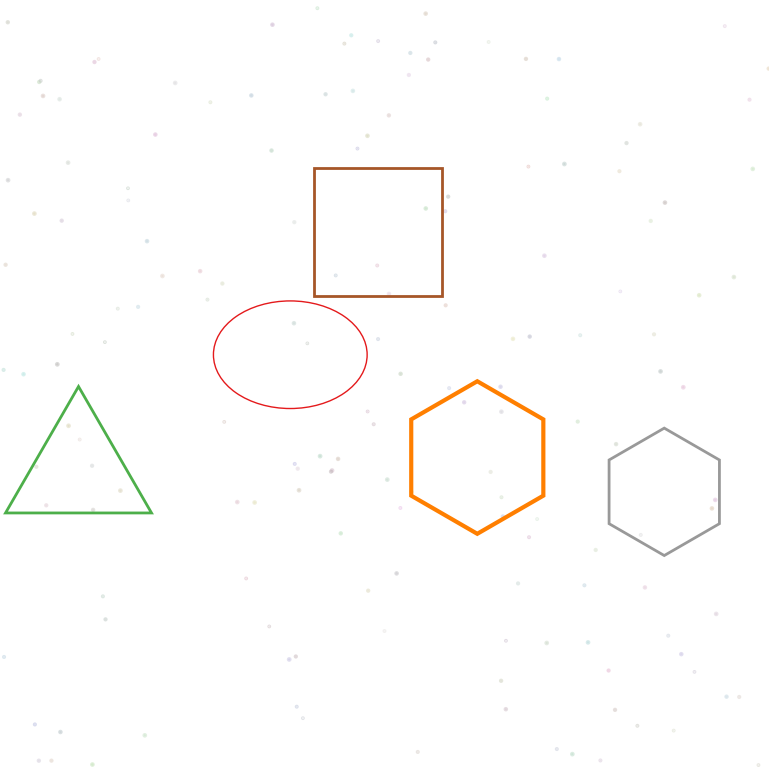[{"shape": "oval", "thickness": 0.5, "radius": 0.5, "center": [0.377, 0.539]}, {"shape": "triangle", "thickness": 1, "radius": 0.55, "center": [0.102, 0.389]}, {"shape": "hexagon", "thickness": 1.5, "radius": 0.5, "center": [0.62, 0.406]}, {"shape": "square", "thickness": 1, "radius": 0.42, "center": [0.491, 0.699]}, {"shape": "hexagon", "thickness": 1, "radius": 0.41, "center": [0.863, 0.361]}]